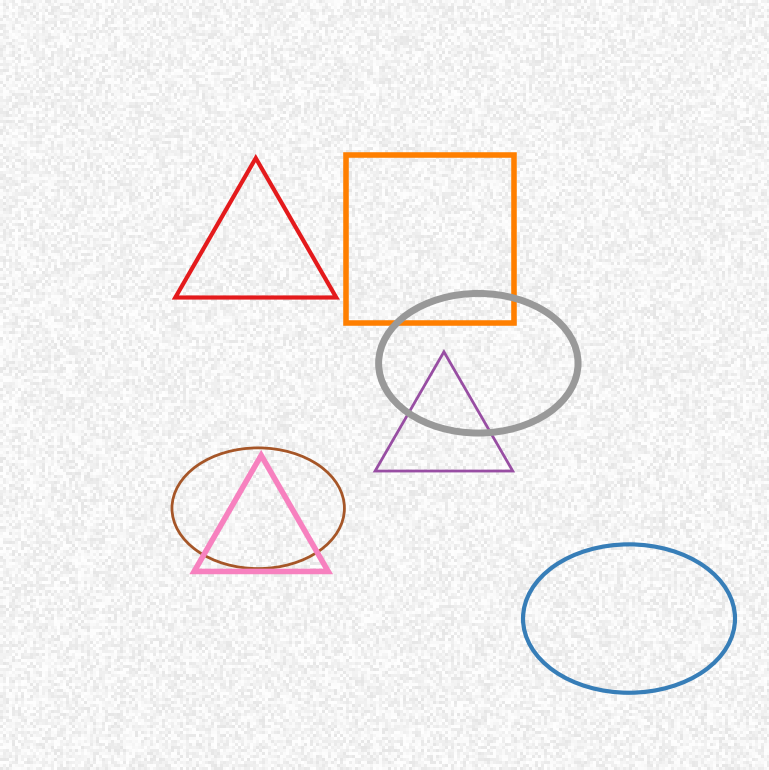[{"shape": "triangle", "thickness": 1.5, "radius": 0.6, "center": [0.332, 0.674]}, {"shape": "oval", "thickness": 1.5, "radius": 0.69, "center": [0.817, 0.197]}, {"shape": "triangle", "thickness": 1, "radius": 0.52, "center": [0.577, 0.44]}, {"shape": "square", "thickness": 2, "radius": 0.54, "center": [0.559, 0.689]}, {"shape": "oval", "thickness": 1, "radius": 0.56, "center": [0.335, 0.34]}, {"shape": "triangle", "thickness": 2, "radius": 0.5, "center": [0.339, 0.308]}, {"shape": "oval", "thickness": 2.5, "radius": 0.65, "center": [0.621, 0.528]}]